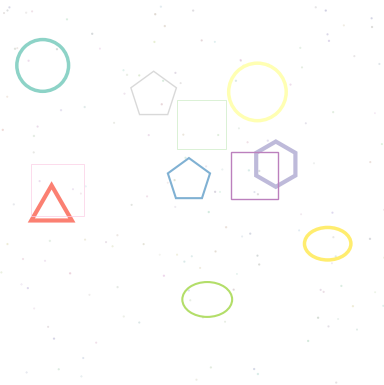[{"shape": "circle", "thickness": 2.5, "radius": 0.34, "center": [0.111, 0.83]}, {"shape": "circle", "thickness": 2.5, "radius": 0.37, "center": [0.669, 0.761]}, {"shape": "hexagon", "thickness": 3, "radius": 0.29, "center": [0.716, 0.574]}, {"shape": "triangle", "thickness": 3, "radius": 0.3, "center": [0.134, 0.458]}, {"shape": "pentagon", "thickness": 1.5, "radius": 0.29, "center": [0.491, 0.532]}, {"shape": "oval", "thickness": 1.5, "radius": 0.32, "center": [0.538, 0.222]}, {"shape": "square", "thickness": 0.5, "radius": 0.34, "center": [0.149, 0.506]}, {"shape": "pentagon", "thickness": 1, "radius": 0.31, "center": [0.399, 0.753]}, {"shape": "square", "thickness": 1, "radius": 0.31, "center": [0.661, 0.545]}, {"shape": "square", "thickness": 0.5, "radius": 0.32, "center": [0.524, 0.677]}, {"shape": "oval", "thickness": 2.5, "radius": 0.3, "center": [0.851, 0.367]}]